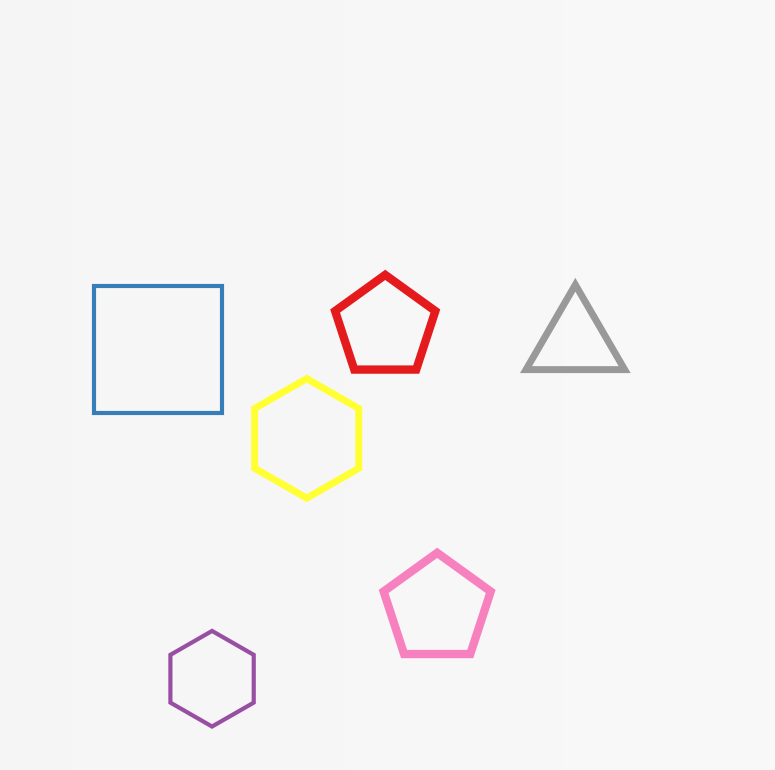[{"shape": "pentagon", "thickness": 3, "radius": 0.34, "center": [0.497, 0.575]}, {"shape": "square", "thickness": 1.5, "radius": 0.41, "center": [0.204, 0.546]}, {"shape": "hexagon", "thickness": 1.5, "radius": 0.31, "center": [0.274, 0.119]}, {"shape": "hexagon", "thickness": 2.5, "radius": 0.39, "center": [0.396, 0.431]}, {"shape": "pentagon", "thickness": 3, "radius": 0.36, "center": [0.564, 0.209]}, {"shape": "triangle", "thickness": 2.5, "radius": 0.37, "center": [0.742, 0.557]}]